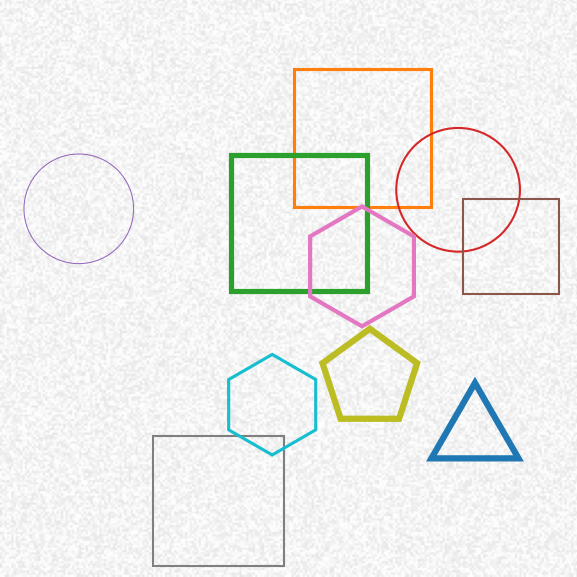[{"shape": "triangle", "thickness": 3, "radius": 0.44, "center": [0.822, 0.249]}, {"shape": "square", "thickness": 1.5, "radius": 0.59, "center": [0.628, 0.76]}, {"shape": "square", "thickness": 2.5, "radius": 0.59, "center": [0.518, 0.613]}, {"shape": "circle", "thickness": 1, "radius": 0.54, "center": [0.793, 0.671]}, {"shape": "circle", "thickness": 0.5, "radius": 0.47, "center": [0.136, 0.638]}, {"shape": "square", "thickness": 1, "radius": 0.41, "center": [0.885, 0.572]}, {"shape": "hexagon", "thickness": 2, "radius": 0.52, "center": [0.627, 0.538]}, {"shape": "square", "thickness": 1, "radius": 0.57, "center": [0.378, 0.132]}, {"shape": "pentagon", "thickness": 3, "radius": 0.43, "center": [0.64, 0.344]}, {"shape": "hexagon", "thickness": 1.5, "radius": 0.44, "center": [0.471, 0.298]}]